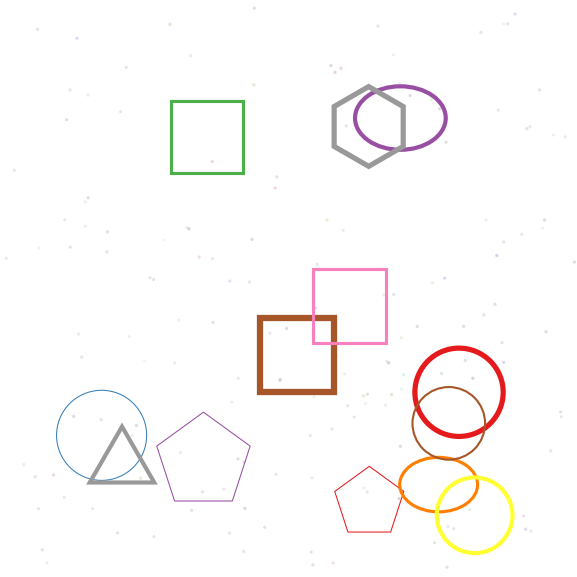[{"shape": "pentagon", "thickness": 0.5, "radius": 0.31, "center": [0.639, 0.129]}, {"shape": "circle", "thickness": 2.5, "radius": 0.38, "center": [0.795, 0.32]}, {"shape": "circle", "thickness": 0.5, "radius": 0.39, "center": [0.176, 0.245]}, {"shape": "square", "thickness": 1.5, "radius": 0.31, "center": [0.359, 0.763]}, {"shape": "oval", "thickness": 2, "radius": 0.39, "center": [0.693, 0.795]}, {"shape": "pentagon", "thickness": 0.5, "radius": 0.43, "center": [0.352, 0.2]}, {"shape": "oval", "thickness": 1.5, "radius": 0.34, "center": [0.76, 0.16]}, {"shape": "circle", "thickness": 2, "radius": 0.33, "center": [0.822, 0.107]}, {"shape": "circle", "thickness": 1, "radius": 0.31, "center": [0.777, 0.266]}, {"shape": "square", "thickness": 3, "radius": 0.32, "center": [0.515, 0.385]}, {"shape": "square", "thickness": 1.5, "radius": 0.32, "center": [0.605, 0.469]}, {"shape": "triangle", "thickness": 2, "radius": 0.32, "center": [0.211, 0.196]}, {"shape": "hexagon", "thickness": 2.5, "radius": 0.35, "center": [0.638, 0.78]}]